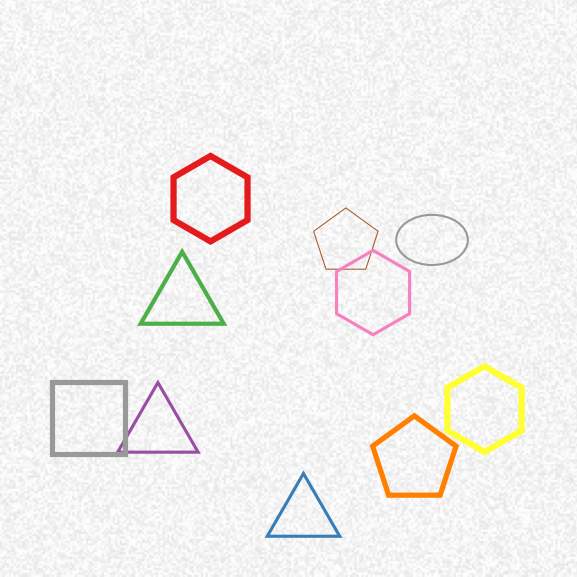[{"shape": "hexagon", "thickness": 3, "radius": 0.37, "center": [0.365, 0.655]}, {"shape": "triangle", "thickness": 1.5, "radius": 0.36, "center": [0.525, 0.107]}, {"shape": "triangle", "thickness": 2, "radius": 0.42, "center": [0.315, 0.48]}, {"shape": "triangle", "thickness": 1.5, "radius": 0.4, "center": [0.273, 0.256]}, {"shape": "pentagon", "thickness": 2.5, "radius": 0.38, "center": [0.718, 0.203]}, {"shape": "hexagon", "thickness": 3, "radius": 0.37, "center": [0.839, 0.291]}, {"shape": "pentagon", "thickness": 0.5, "radius": 0.29, "center": [0.599, 0.58]}, {"shape": "hexagon", "thickness": 1.5, "radius": 0.37, "center": [0.646, 0.493]}, {"shape": "square", "thickness": 2.5, "radius": 0.31, "center": [0.153, 0.275]}, {"shape": "oval", "thickness": 1, "radius": 0.31, "center": [0.748, 0.584]}]